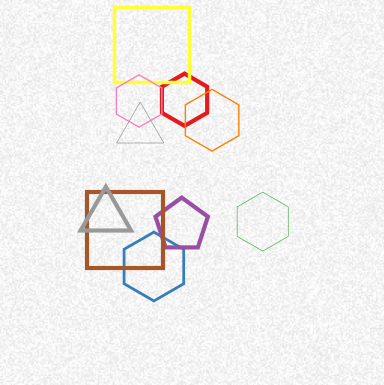[{"shape": "hexagon", "thickness": 3, "radius": 0.34, "center": [0.479, 0.741]}, {"shape": "hexagon", "thickness": 2, "radius": 0.45, "center": [0.4, 0.308]}, {"shape": "hexagon", "thickness": 0.5, "radius": 0.38, "center": [0.682, 0.424]}, {"shape": "pentagon", "thickness": 3, "radius": 0.36, "center": [0.472, 0.415]}, {"shape": "hexagon", "thickness": 1, "radius": 0.4, "center": [0.551, 0.688]}, {"shape": "square", "thickness": 2.5, "radius": 0.49, "center": [0.394, 0.884]}, {"shape": "square", "thickness": 3, "radius": 0.5, "center": [0.324, 0.402]}, {"shape": "hexagon", "thickness": 1, "radius": 0.34, "center": [0.361, 0.738]}, {"shape": "triangle", "thickness": 0.5, "radius": 0.35, "center": [0.364, 0.664]}, {"shape": "triangle", "thickness": 3, "radius": 0.38, "center": [0.275, 0.439]}]